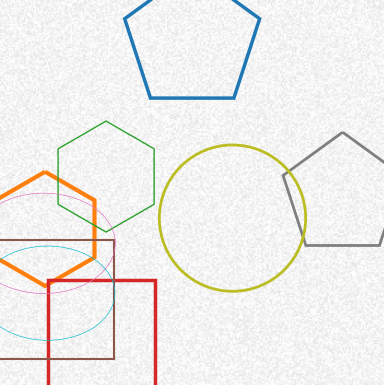[{"shape": "pentagon", "thickness": 2.5, "radius": 0.92, "center": [0.499, 0.894]}, {"shape": "hexagon", "thickness": 3, "radius": 0.74, "center": [0.117, 0.406]}, {"shape": "hexagon", "thickness": 1, "radius": 0.72, "center": [0.276, 0.541]}, {"shape": "square", "thickness": 2.5, "radius": 0.69, "center": [0.264, 0.133]}, {"shape": "square", "thickness": 1.5, "radius": 0.77, "center": [0.142, 0.221]}, {"shape": "oval", "thickness": 0.5, "radius": 0.93, "center": [0.113, 0.368]}, {"shape": "pentagon", "thickness": 2, "radius": 0.81, "center": [0.89, 0.494]}, {"shape": "circle", "thickness": 2, "radius": 0.95, "center": [0.604, 0.433]}, {"shape": "oval", "thickness": 0.5, "radius": 0.87, "center": [0.123, 0.238]}]